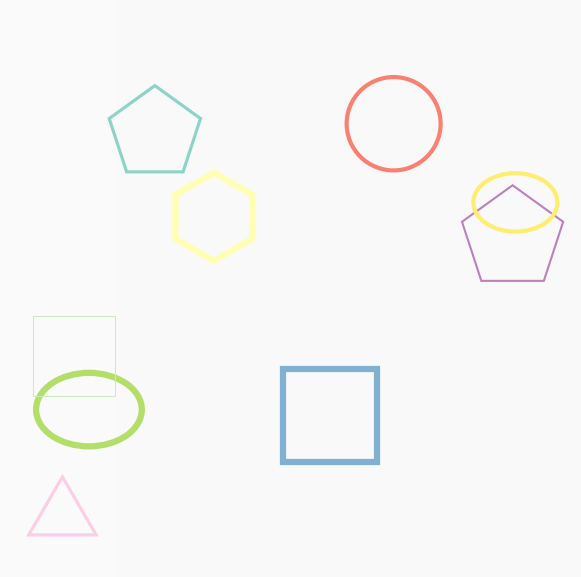[{"shape": "pentagon", "thickness": 1.5, "radius": 0.41, "center": [0.266, 0.768]}, {"shape": "hexagon", "thickness": 3, "radius": 0.38, "center": [0.368, 0.624]}, {"shape": "circle", "thickness": 2, "radius": 0.4, "center": [0.677, 0.785]}, {"shape": "square", "thickness": 3, "radius": 0.41, "center": [0.568, 0.279]}, {"shape": "oval", "thickness": 3, "radius": 0.45, "center": [0.153, 0.29]}, {"shape": "triangle", "thickness": 1.5, "radius": 0.33, "center": [0.107, 0.106]}, {"shape": "pentagon", "thickness": 1, "radius": 0.46, "center": [0.882, 0.587]}, {"shape": "square", "thickness": 0.5, "radius": 0.35, "center": [0.127, 0.383]}, {"shape": "oval", "thickness": 2, "radius": 0.36, "center": [0.887, 0.649]}]